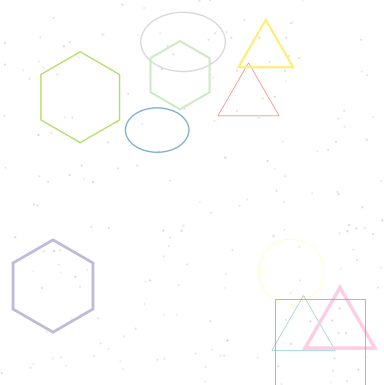[{"shape": "triangle", "thickness": 0.5, "radius": 0.48, "center": [0.788, 0.137]}, {"shape": "circle", "thickness": 0.5, "radius": 0.42, "center": [0.756, 0.294]}, {"shape": "hexagon", "thickness": 2, "radius": 0.6, "center": [0.138, 0.257]}, {"shape": "triangle", "thickness": 0.5, "radius": 0.46, "center": [0.646, 0.745]}, {"shape": "oval", "thickness": 1, "radius": 0.41, "center": [0.408, 0.662]}, {"shape": "hexagon", "thickness": 1, "radius": 0.59, "center": [0.208, 0.748]}, {"shape": "triangle", "thickness": 2.5, "radius": 0.52, "center": [0.883, 0.148]}, {"shape": "oval", "thickness": 1, "radius": 0.55, "center": [0.475, 0.891]}, {"shape": "square", "thickness": 0.5, "radius": 0.58, "center": [0.831, 0.107]}, {"shape": "hexagon", "thickness": 1.5, "radius": 0.44, "center": [0.468, 0.805]}, {"shape": "triangle", "thickness": 1.5, "radius": 0.41, "center": [0.69, 0.866]}]